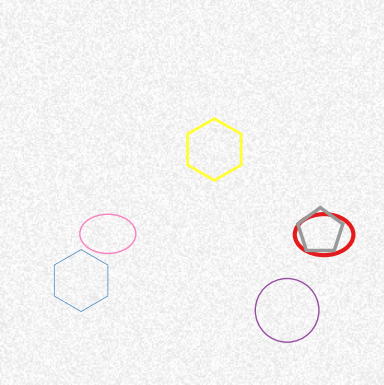[{"shape": "oval", "thickness": 3, "radius": 0.38, "center": [0.842, 0.391]}, {"shape": "hexagon", "thickness": 0.5, "radius": 0.4, "center": [0.211, 0.271]}, {"shape": "circle", "thickness": 1, "radius": 0.41, "center": [0.746, 0.194]}, {"shape": "hexagon", "thickness": 2, "radius": 0.4, "center": [0.557, 0.612]}, {"shape": "oval", "thickness": 1, "radius": 0.36, "center": [0.28, 0.393]}, {"shape": "pentagon", "thickness": 2.5, "radius": 0.31, "center": [0.832, 0.399]}]